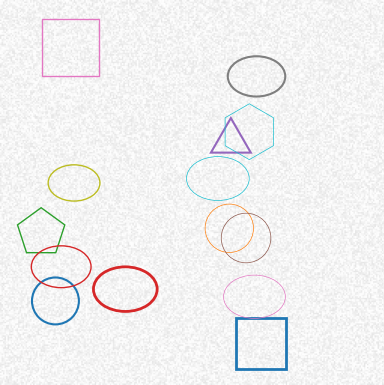[{"shape": "circle", "thickness": 1.5, "radius": 0.3, "center": [0.144, 0.218]}, {"shape": "square", "thickness": 2, "radius": 0.33, "center": [0.678, 0.108]}, {"shape": "circle", "thickness": 0.5, "radius": 0.31, "center": [0.596, 0.407]}, {"shape": "pentagon", "thickness": 1, "radius": 0.32, "center": [0.107, 0.396]}, {"shape": "oval", "thickness": 1, "radius": 0.39, "center": [0.159, 0.307]}, {"shape": "oval", "thickness": 2, "radius": 0.41, "center": [0.325, 0.249]}, {"shape": "triangle", "thickness": 1.5, "radius": 0.3, "center": [0.6, 0.633]}, {"shape": "circle", "thickness": 0.5, "radius": 0.32, "center": [0.639, 0.382]}, {"shape": "oval", "thickness": 0.5, "radius": 0.4, "center": [0.661, 0.229]}, {"shape": "square", "thickness": 1, "radius": 0.37, "center": [0.183, 0.875]}, {"shape": "oval", "thickness": 1.5, "radius": 0.37, "center": [0.666, 0.802]}, {"shape": "oval", "thickness": 1, "radius": 0.34, "center": [0.192, 0.525]}, {"shape": "hexagon", "thickness": 0.5, "radius": 0.36, "center": [0.648, 0.658]}, {"shape": "oval", "thickness": 0.5, "radius": 0.41, "center": [0.566, 0.536]}]